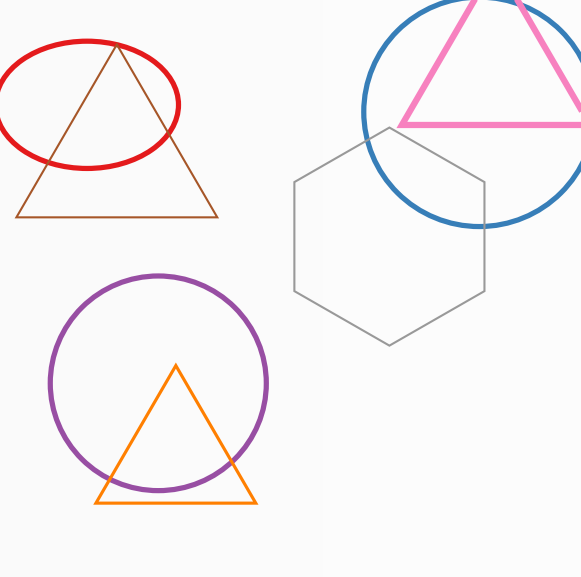[{"shape": "oval", "thickness": 2.5, "radius": 0.79, "center": [0.15, 0.818]}, {"shape": "circle", "thickness": 2.5, "radius": 0.99, "center": [0.824, 0.805]}, {"shape": "circle", "thickness": 2.5, "radius": 0.93, "center": [0.272, 0.335]}, {"shape": "triangle", "thickness": 1.5, "radius": 0.79, "center": [0.303, 0.207]}, {"shape": "triangle", "thickness": 1, "radius": 1.0, "center": [0.201, 0.723]}, {"shape": "triangle", "thickness": 3, "radius": 0.93, "center": [0.853, 0.876]}, {"shape": "hexagon", "thickness": 1, "radius": 0.94, "center": [0.67, 0.589]}]